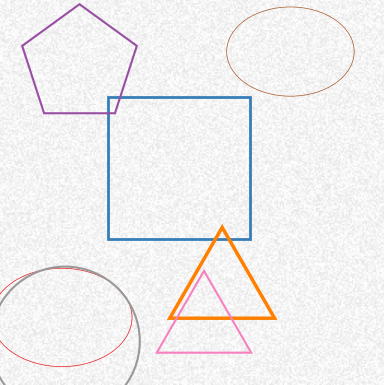[{"shape": "oval", "thickness": 0.5, "radius": 0.91, "center": [0.16, 0.175]}, {"shape": "square", "thickness": 2, "radius": 0.92, "center": [0.465, 0.563]}, {"shape": "pentagon", "thickness": 1.5, "radius": 0.78, "center": [0.207, 0.832]}, {"shape": "triangle", "thickness": 2.5, "radius": 0.79, "center": [0.577, 0.252]}, {"shape": "oval", "thickness": 0.5, "radius": 0.83, "center": [0.754, 0.866]}, {"shape": "triangle", "thickness": 1.5, "radius": 0.71, "center": [0.53, 0.155]}, {"shape": "circle", "thickness": 1.5, "radius": 0.97, "center": [0.169, 0.114]}]